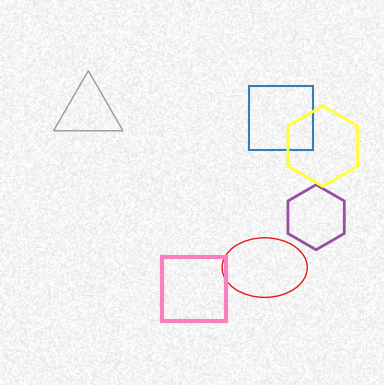[{"shape": "oval", "thickness": 1, "radius": 0.55, "center": [0.688, 0.305]}, {"shape": "square", "thickness": 1.5, "radius": 0.42, "center": [0.729, 0.693]}, {"shape": "hexagon", "thickness": 2, "radius": 0.42, "center": [0.821, 0.436]}, {"shape": "hexagon", "thickness": 2, "radius": 0.52, "center": [0.838, 0.62]}, {"shape": "square", "thickness": 3, "radius": 0.41, "center": [0.504, 0.25]}, {"shape": "triangle", "thickness": 1, "radius": 0.52, "center": [0.229, 0.712]}]